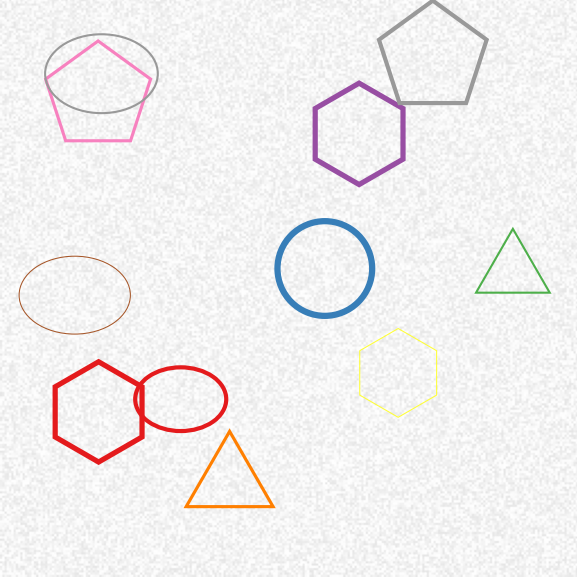[{"shape": "hexagon", "thickness": 2.5, "radius": 0.43, "center": [0.171, 0.286]}, {"shape": "oval", "thickness": 2, "radius": 0.39, "center": [0.313, 0.308]}, {"shape": "circle", "thickness": 3, "radius": 0.41, "center": [0.562, 0.534]}, {"shape": "triangle", "thickness": 1, "radius": 0.37, "center": [0.888, 0.529]}, {"shape": "hexagon", "thickness": 2.5, "radius": 0.44, "center": [0.622, 0.767]}, {"shape": "triangle", "thickness": 1.5, "radius": 0.43, "center": [0.398, 0.165]}, {"shape": "hexagon", "thickness": 0.5, "radius": 0.38, "center": [0.69, 0.353]}, {"shape": "oval", "thickness": 0.5, "radius": 0.48, "center": [0.129, 0.488]}, {"shape": "pentagon", "thickness": 1.5, "radius": 0.48, "center": [0.17, 0.833]}, {"shape": "oval", "thickness": 1, "radius": 0.49, "center": [0.176, 0.872]}, {"shape": "pentagon", "thickness": 2, "radius": 0.49, "center": [0.749, 0.9]}]